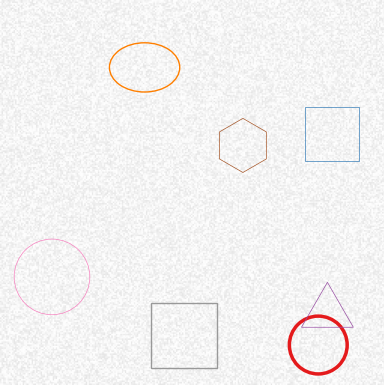[{"shape": "circle", "thickness": 2.5, "radius": 0.38, "center": [0.827, 0.104]}, {"shape": "square", "thickness": 0.5, "radius": 0.35, "center": [0.863, 0.652]}, {"shape": "triangle", "thickness": 0.5, "radius": 0.39, "center": [0.85, 0.189]}, {"shape": "oval", "thickness": 1, "radius": 0.46, "center": [0.376, 0.825]}, {"shape": "hexagon", "thickness": 0.5, "radius": 0.35, "center": [0.631, 0.622]}, {"shape": "circle", "thickness": 0.5, "radius": 0.49, "center": [0.135, 0.281]}, {"shape": "square", "thickness": 1, "radius": 0.43, "center": [0.479, 0.129]}]